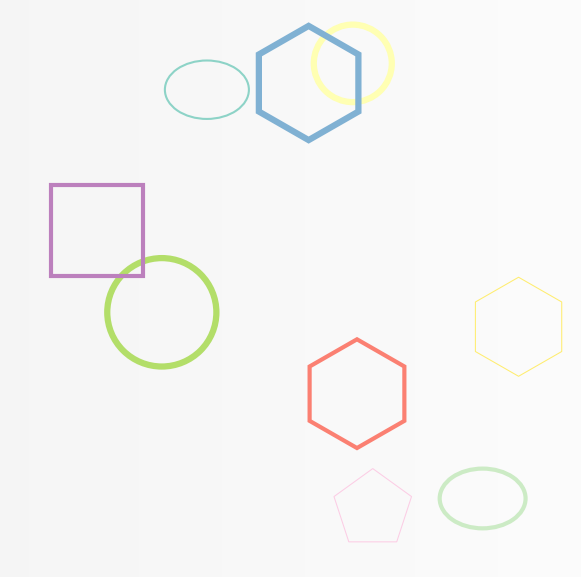[{"shape": "oval", "thickness": 1, "radius": 0.36, "center": [0.356, 0.844]}, {"shape": "circle", "thickness": 3, "radius": 0.34, "center": [0.607, 0.889]}, {"shape": "hexagon", "thickness": 2, "radius": 0.47, "center": [0.614, 0.317]}, {"shape": "hexagon", "thickness": 3, "radius": 0.49, "center": [0.531, 0.855]}, {"shape": "circle", "thickness": 3, "radius": 0.47, "center": [0.278, 0.458]}, {"shape": "pentagon", "thickness": 0.5, "radius": 0.35, "center": [0.641, 0.118]}, {"shape": "square", "thickness": 2, "radius": 0.39, "center": [0.167, 0.6]}, {"shape": "oval", "thickness": 2, "radius": 0.37, "center": [0.83, 0.136]}, {"shape": "hexagon", "thickness": 0.5, "radius": 0.43, "center": [0.892, 0.433]}]